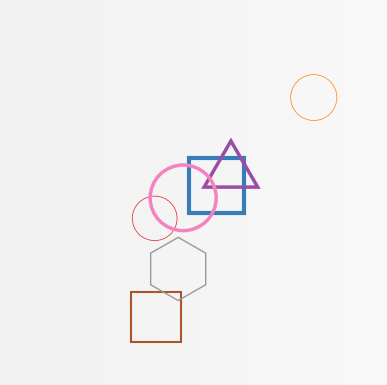[{"shape": "circle", "thickness": 0.5, "radius": 0.29, "center": [0.399, 0.433]}, {"shape": "square", "thickness": 3, "radius": 0.36, "center": [0.558, 0.519]}, {"shape": "triangle", "thickness": 2.5, "radius": 0.4, "center": [0.596, 0.554]}, {"shape": "circle", "thickness": 0.5, "radius": 0.3, "center": [0.81, 0.747]}, {"shape": "square", "thickness": 1.5, "radius": 0.32, "center": [0.403, 0.176]}, {"shape": "circle", "thickness": 2.5, "radius": 0.43, "center": [0.473, 0.486]}, {"shape": "hexagon", "thickness": 1, "radius": 0.41, "center": [0.46, 0.301]}]